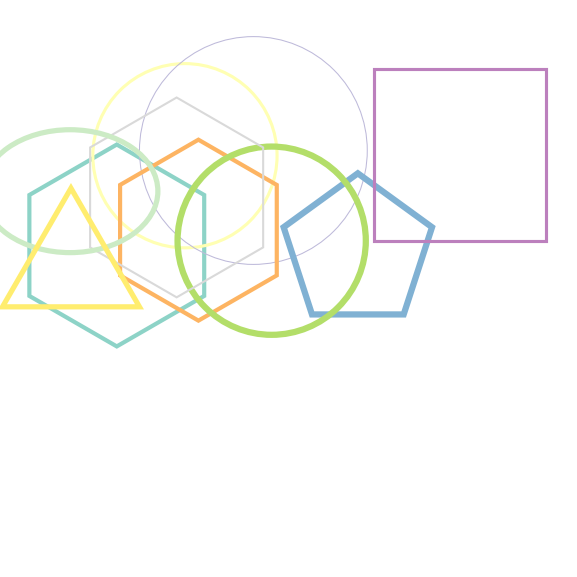[{"shape": "hexagon", "thickness": 2, "radius": 0.87, "center": [0.202, 0.574]}, {"shape": "circle", "thickness": 1.5, "radius": 0.8, "center": [0.32, 0.729]}, {"shape": "circle", "thickness": 0.5, "radius": 0.99, "center": [0.439, 0.739]}, {"shape": "pentagon", "thickness": 3, "radius": 0.68, "center": [0.62, 0.564]}, {"shape": "hexagon", "thickness": 2, "radius": 0.78, "center": [0.344, 0.601]}, {"shape": "circle", "thickness": 3, "radius": 0.81, "center": [0.47, 0.582]}, {"shape": "hexagon", "thickness": 1, "radius": 0.87, "center": [0.306, 0.657]}, {"shape": "square", "thickness": 1.5, "radius": 0.74, "center": [0.796, 0.731]}, {"shape": "oval", "thickness": 2.5, "radius": 0.76, "center": [0.121, 0.668]}, {"shape": "triangle", "thickness": 2.5, "radius": 0.68, "center": [0.123, 0.536]}]